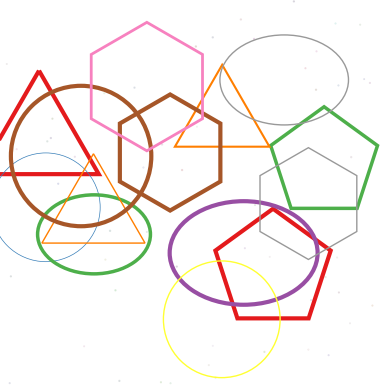[{"shape": "pentagon", "thickness": 3, "radius": 0.79, "center": [0.709, 0.3]}, {"shape": "triangle", "thickness": 3, "radius": 0.9, "center": [0.101, 0.637]}, {"shape": "circle", "thickness": 0.5, "radius": 0.71, "center": [0.119, 0.462]}, {"shape": "oval", "thickness": 2.5, "radius": 0.73, "center": [0.244, 0.391]}, {"shape": "pentagon", "thickness": 2.5, "radius": 0.73, "center": [0.842, 0.577]}, {"shape": "oval", "thickness": 3, "radius": 0.96, "center": [0.633, 0.343]}, {"shape": "triangle", "thickness": 1.5, "radius": 0.71, "center": [0.577, 0.69]}, {"shape": "triangle", "thickness": 1, "radius": 0.77, "center": [0.243, 0.446]}, {"shape": "circle", "thickness": 1, "radius": 0.76, "center": [0.576, 0.171]}, {"shape": "circle", "thickness": 3, "radius": 0.91, "center": [0.211, 0.595]}, {"shape": "hexagon", "thickness": 3, "radius": 0.75, "center": [0.442, 0.604]}, {"shape": "hexagon", "thickness": 2, "radius": 0.83, "center": [0.381, 0.775]}, {"shape": "oval", "thickness": 1, "radius": 0.83, "center": [0.738, 0.792]}, {"shape": "hexagon", "thickness": 1, "radius": 0.73, "center": [0.801, 0.471]}]